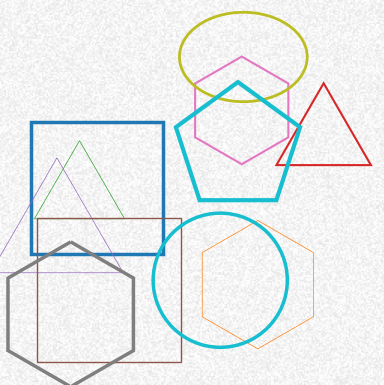[{"shape": "square", "thickness": 2.5, "radius": 0.86, "center": [0.252, 0.512]}, {"shape": "hexagon", "thickness": 0.5, "radius": 0.83, "center": [0.67, 0.261]}, {"shape": "triangle", "thickness": 0.5, "radius": 0.68, "center": [0.207, 0.499]}, {"shape": "triangle", "thickness": 1.5, "radius": 0.71, "center": [0.841, 0.642]}, {"shape": "triangle", "thickness": 0.5, "radius": 0.99, "center": [0.148, 0.391]}, {"shape": "square", "thickness": 1, "radius": 0.94, "center": [0.283, 0.248]}, {"shape": "hexagon", "thickness": 1.5, "radius": 0.7, "center": [0.628, 0.713]}, {"shape": "hexagon", "thickness": 2.5, "radius": 0.94, "center": [0.184, 0.184]}, {"shape": "oval", "thickness": 2, "radius": 0.83, "center": [0.632, 0.852]}, {"shape": "pentagon", "thickness": 3, "radius": 0.85, "center": [0.618, 0.617]}, {"shape": "circle", "thickness": 2.5, "radius": 0.87, "center": [0.572, 0.272]}]